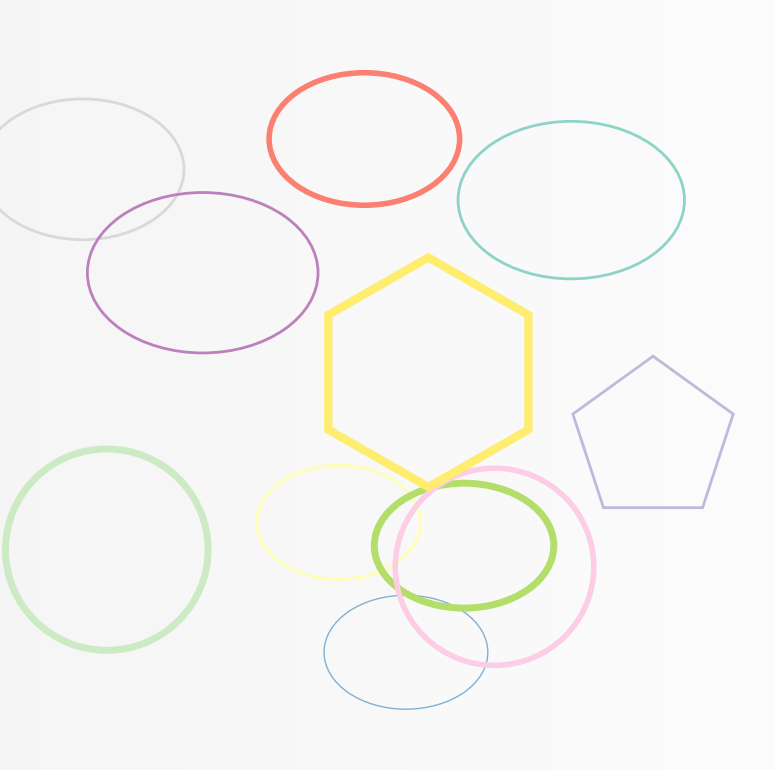[{"shape": "oval", "thickness": 1, "radius": 0.73, "center": [0.737, 0.74]}, {"shape": "oval", "thickness": 1, "radius": 0.53, "center": [0.437, 0.322]}, {"shape": "pentagon", "thickness": 1, "radius": 0.54, "center": [0.843, 0.429]}, {"shape": "oval", "thickness": 2, "radius": 0.61, "center": [0.47, 0.82]}, {"shape": "oval", "thickness": 0.5, "radius": 0.53, "center": [0.524, 0.153]}, {"shape": "oval", "thickness": 2.5, "radius": 0.58, "center": [0.599, 0.291]}, {"shape": "circle", "thickness": 2, "radius": 0.64, "center": [0.638, 0.264]}, {"shape": "oval", "thickness": 1, "radius": 0.65, "center": [0.107, 0.78]}, {"shape": "oval", "thickness": 1, "radius": 0.74, "center": [0.262, 0.646]}, {"shape": "circle", "thickness": 2.5, "radius": 0.65, "center": [0.138, 0.286]}, {"shape": "hexagon", "thickness": 3, "radius": 0.75, "center": [0.553, 0.517]}]